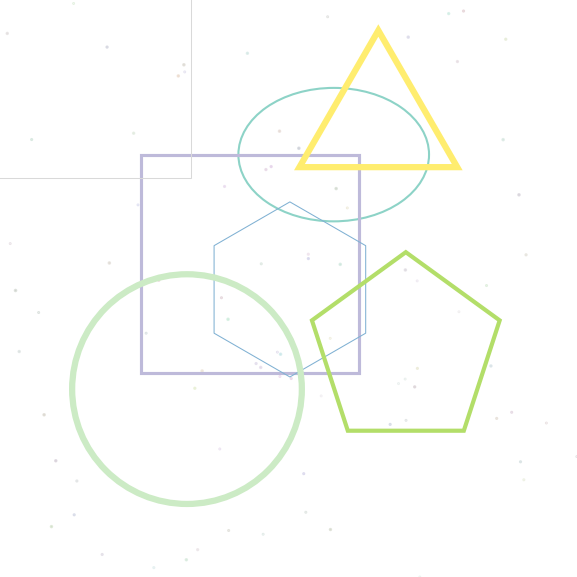[{"shape": "oval", "thickness": 1, "radius": 0.83, "center": [0.578, 0.731]}, {"shape": "square", "thickness": 1.5, "radius": 0.94, "center": [0.432, 0.542]}, {"shape": "hexagon", "thickness": 0.5, "radius": 0.76, "center": [0.502, 0.498]}, {"shape": "pentagon", "thickness": 2, "radius": 0.85, "center": [0.703, 0.392]}, {"shape": "square", "thickness": 0.5, "radius": 0.83, "center": [0.164, 0.858]}, {"shape": "circle", "thickness": 3, "radius": 0.99, "center": [0.324, 0.325]}, {"shape": "triangle", "thickness": 3, "radius": 0.79, "center": [0.655, 0.789]}]